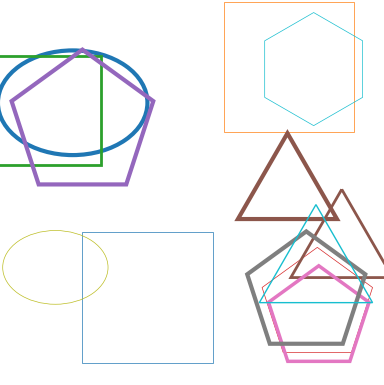[{"shape": "oval", "thickness": 3, "radius": 0.97, "center": [0.189, 0.733]}, {"shape": "square", "thickness": 0.5, "radius": 0.86, "center": [0.383, 0.228]}, {"shape": "square", "thickness": 0.5, "radius": 0.85, "center": [0.75, 0.827]}, {"shape": "square", "thickness": 2, "radius": 0.71, "center": [0.121, 0.714]}, {"shape": "pentagon", "thickness": 0.5, "radius": 0.75, "center": [0.824, 0.207]}, {"shape": "pentagon", "thickness": 3, "radius": 0.97, "center": [0.214, 0.678]}, {"shape": "triangle", "thickness": 2, "radius": 0.76, "center": [0.888, 0.355]}, {"shape": "triangle", "thickness": 3, "radius": 0.74, "center": [0.747, 0.505]}, {"shape": "pentagon", "thickness": 2.5, "radius": 0.69, "center": [0.828, 0.172]}, {"shape": "pentagon", "thickness": 3, "radius": 0.81, "center": [0.796, 0.238]}, {"shape": "oval", "thickness": 0.5, "radius": 0.68, "center": [0.144, 0.305]}, {"shape": "triangle", "thickness": 1, "radius": 0.85, "center": [0.821, 0.299]}, {"shape": "hexagon", "thickness": 0.5, "radius": 0.73, "center": [0.815, 0.821]}]